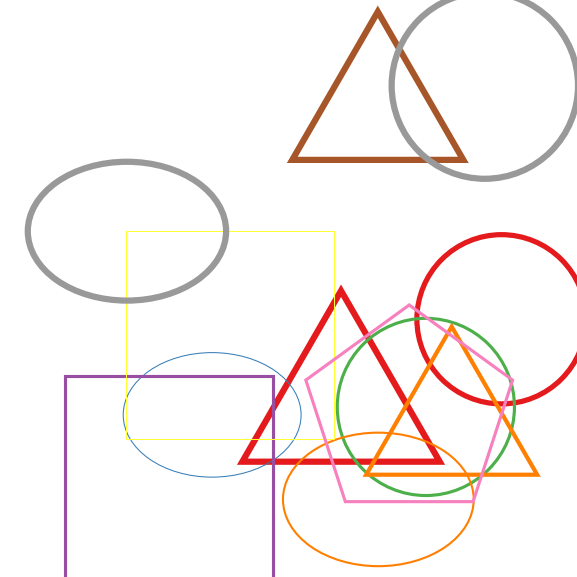[{"shape": "triangle", "thickness": 3, "radius": 0.99, "center": [0.591, 0.298]}, {"shape": "circle", "thickness": 2.5, "radius": 0.73, "center": [0.868, 0.446]}, {"shape": "oval", "thickness": 0.5, "radius": 0.77, "center": [0.367, 0.281]}, {"shape": "circle", "thickness": 1.5, "radius": 0.77, "center": [0.737, 0.294]}, {"shape": "square", "thickness": 1.5, "radius": 0.9, "center": [0.292, 0.169]}, {"shape": "triangle", "thickness": 2, "radius": 0.85, "center": [0.782, 0.263]}, {"shape": "oval", "thickness": 1, "radius": 0.83, "center": [0.655, 0.134]}, {"shape": "square", "thickness": 0.5, "radius": 0.9, "center": [0.398, 0.419]}, {"shape": "triangle", "thickness": 3, "radius": 0.85, "center": [0.654, 0.808]}, {"shape": "pentagon", "thickness": 1.5, "radius": 0.94, "center": [0.709, 0.283]}, {"shape": "oval", "thickness": 3, "radius": 0.86, "center": [0.22, 0.599]}, {"shape": "circle", "thickness": 3, "radius": 0.81, "center": [0.84, 0.851]}]